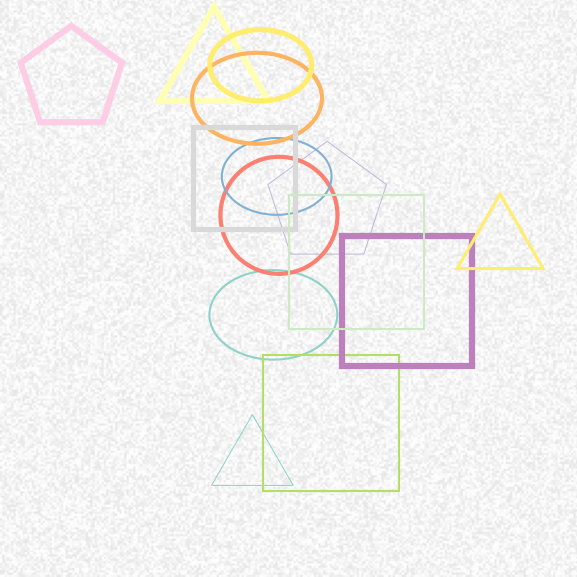[{"shape": "triangle", "thickness": 0.5, "radius": 0.41, "center": [0.437, 0.199]}, {"shape": "oval", "thickness": 1, "radius": 0.55, "center": [0.473, 0.454]}, {"shape": "triangle", "thickness": 3, "radius": 0.54, "center": [0.371, 0.879]}, {"shape": "pentagon", "thickness": 0.5, "radius": 0.54, "center": [0.567, 0.646]}, {"shape": "circle", "thickness": 2, "radius": 0.51, "center": [0.483, 0.626]}, {"shape": "oval", "thickness": 1, "radius": 0.48, "center": [0.479, 0.694]}, {"shape": "oval", "thickness": 2, "radius": 0.56, "center": [0.445, 0.829]}, {"shape": "square", "thickness": 1, "radius": 0.59, "center": [0.573, 0.267]}, {"shape": "pentagon", "thickness": 3, "radius": 0.46, "center": [0.124, 0.862]}, {"shape": "square", "thickness": 2.5, "radius": 0.44, "center": [0.422, 0.691]}, {"shape": "square", "thickness": 3, "radius": 0.56, "center": [0.705, 0.478]}, {"shape": "square", "thickness": 1, "radius": 0.58, "center": [0.617, 0.546]}, {"shape": "triangle", "thickness": 1.5, "radius": 0.43, "center": [0.866, 0.577]}, {"shape": "oval", "thickness": 2.5, "radius": 0.44, "center": [0.451, 0.886]}]